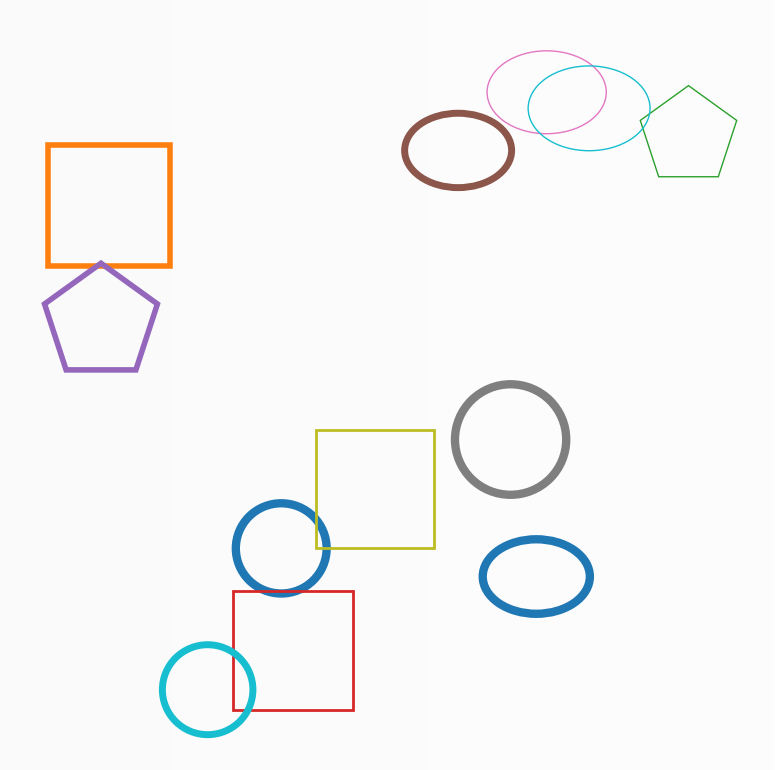[{"shape": "oval", "thickness": 3, "radius": 0.35, "center": [0.692, 0.251]}, {"shape": "circle", "thickness": 3, "radius": 0.29, "center": [0.363, 0.288]}, {"shape": "square", "thickness": 2, "radius": 0.39, "center": [0.141, 0.733]}, {"shape": "pentagon", "thickness": 0.5, "radius": 0.33, "center": [0.888, 0.823]}, {"shape": "square", "thickness": 1, "radius": 0.39, "center": [0.378, 0.156]}, {"shape": "pentagon", "thickness": 2, "radius": 0.38, "center": [0.13, 0.582]}, {"shape": "oval", "thickness": 2.5, "radius": 0.35, "center": [0.591, 0.805]}, {"shape": "oval", "thickness": 0.5, "radius": 0.38, "center": [0.705, 0.88]}, {"shape": "circle", "thickness": 3, "radius": 0.36, "center": [0.659, 0.429]}, {"shape": "square", "thickness": 1, "radius": 0.38, "center": [0.484, 0.365]}, {"shape": "oval", "thickness": 0.5, "radius": 0.39, "center": [0.76, 0.859]}, {"shape": "circle", "thickness": 2.5, "radius": 0.29, "center": [0.268, 0.104]}]